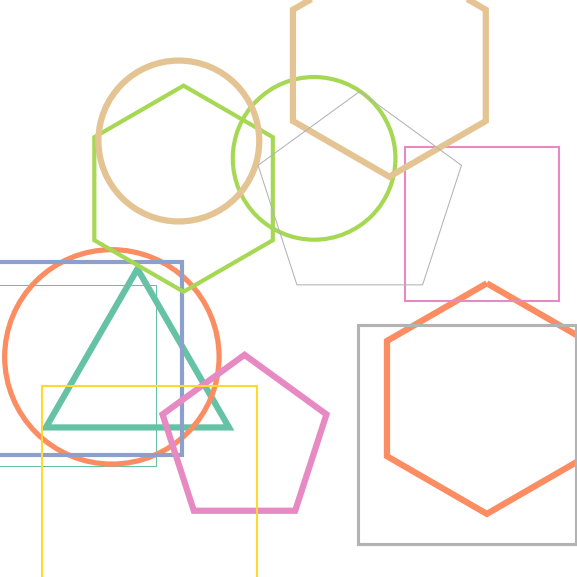[{"shape": "square", "thickness": 0.5, "radius": 0.78, "center": [0.114, 0.349]}, {"shape": "triangle", "thickness": 3, "radius": 0.92, "center": [0.238, 0.351]}, {"shape": "circle", "thickness": 2.5, "radius": 0.93, "center": [0.194, 0.381]}, {"shape": "hexagon", "thickness": 3, "radius": 1.0, "center": [0.843, 0.309]}, {"shape": "square", "thickness": 2, "radius": 0.83, "center": [0.148, 0.379]}, {"shape": "pentagon", "thickness": 3, "radius": 0.75, "center": [0.423, 0.235]}, {"shape": "square", "thickness": 1, "radius": 0.67, "center": [0.835, 0.612]}, {"shape": "hexagon", "thickness": 2, "radius": 0.89, "center": [0.318, 0.672]}, {"shape": "circle", "thickness": 2, "radius": 0.7, "center": [0.544, 0.725]}, {"shape": "square", "thickness": 1, "radius": 0.93, "center": [0.259, 0.145]}, {"shape": "hexagon", "thickness": 3, "radius": 0.96, "center": [0.674, 0.886]}, {"shape": "circle", "thickness": 3, "radius": 0.7, "center": [0.31, 0.755]}, {"shape": "pentagon", "thickness": 0.5, "radius": 0.93, "center": [0.623, 0.656]}, {"shape": "square", "thickness": 1.5, "radius": 0.95, "center": [0.809, 0.247]}]